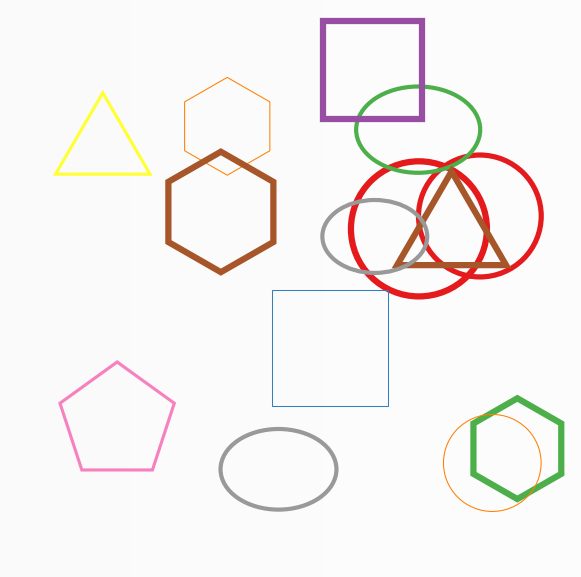[{"shape": "circle", "thickness": 2.5, "radius": 0.53, "center": [0.826, 0.625]}, {"shape": "circle", "thickness": 3, "radius": 0.58, "center": [0.721, 0.603]}, {"shape": "square", "thickness": 0.5, "radius": 0.5, "center": [0.568, 0.397]}, {"shape": "hexagon", "thickness": 3, "radius": 0.44, "center": [0.89, 0.222]}, {"shape": "oval", "thickness": 2, "radius": 0.53, "center": [0.719, 0.775]}, {"shape": "square", "thickness": 3, "radius": 0.43, "center": [0.641, 0.878]}, {"shape": "hexagon", "thickness": 0.5, "radius": 0.42, "center": [0.391, 0.78]}, {"shape": "circle", "thickness": 0.5, "radius": 0.42, "center": [0.847, 0.197]}, {"shape": "triangle", "thickness": 1.5, "radius": 0.47, "center": [0.177, 0.744]}, {"shape": "hexagon", "thickness": 3, "radius": 0.52, "center": [0.38, 0.632]}, {"shape": "triangle", "thickness": 3, "radius": 0.54, "center": [0.777, 0.594]}, {"shape": "pentagon", "thickness": 1.5, "radius": 0.52, "center": [0.202, 0.269]}, {"shape": "oval", "thickness": 2, "radius": 0.45, "center": [0.645, 0.59]}, {"shape": "oval", "thickness": 2, "radius": 0.5, "center": [0.479, 0.186]}]